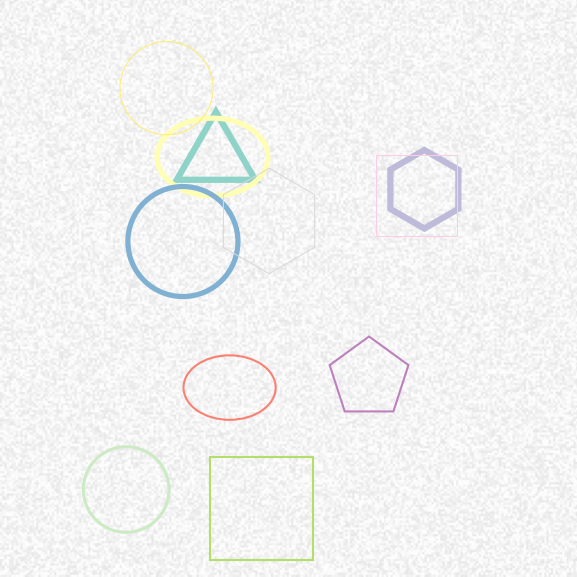[{"shape": "triangle", "thickness": 3, "radius": 0.39, "center": [0.374, 0.727]}, {"shape": "oval", "thickness": 2.5, "radius": 0.48, "center": [0.368, 0.727]}, {"shape": "hexagon", "thickness": 3, "radius": 0.34, "center": [0.735, 0.671]}, {"shape": "oval", "thickness": 1, "radius": 0.4, "center": [0.398, 0.328]}, {"shape": "circle", "thickness": 2.5, "radius": 0.48, "center": [0.317, 0.581]}, {"shape": "square", "thickness": 1, "radius": 0.45, "center": [0.452, 0.118]}, {"shape": "square", "thickness": 0.5, "radius": 0.35, "center": [0.722, 0.66]}, {"shape": "hexagon", "thickness": 0.5, "radius": 0.46, "center": [0.466, 0.616]}, {"shape": "pentagon", "thickness": 1, "radius": 0.36, "center": [0.639, 0.345]}, {"shape": "circle", "thickness": 1.5, "radius": 0.37, "center": [0.219, 0.152]}, {"shape": "circle", "thickness": 0.5, "radius": 0.4, "center": [0.288, 0.847]}]